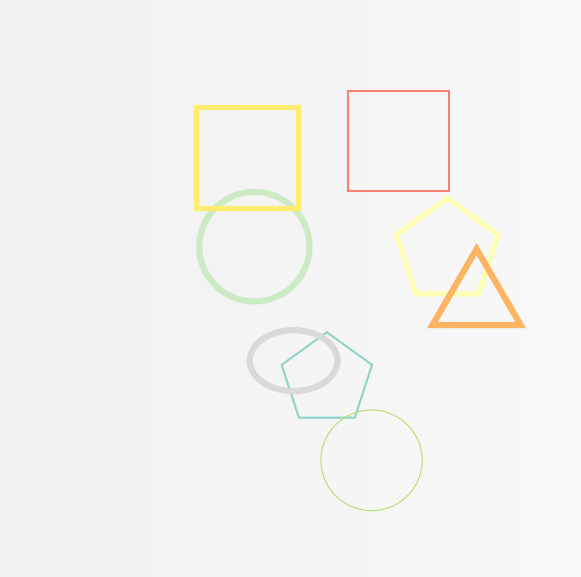[{"shape": "pentagon", "thickness": 1, "radius": 0.41, "center": [0.562, 0.342]}, {"shape": "pentagon", "thickness": 2.5, "radius": 0.46, "center": [0.77, 0.564]}, {"shape": "square", "thickness": 1, "radius": 0.43, "center": [0.685, 0.755]}, {"shape": "triangle", "thickness": 3, "radius": 0.44, "center": [0.82, 0.48]}, {"shape": "circle", "thickness": 0.5, "radius": 0.44, "center": [0.639, 0.202]}, {"shape": "oval", "thickness": 3, "radius": 0.38, "center": [0.505, 0.375]}, {"shape": "circle", "thickness": 3, "radius": 0.47, "center": [0.438, 0.572]}, {"shape": "square", "thickness": 2.5, "radius": 0.44, "center": [0.425, 0.726]}]